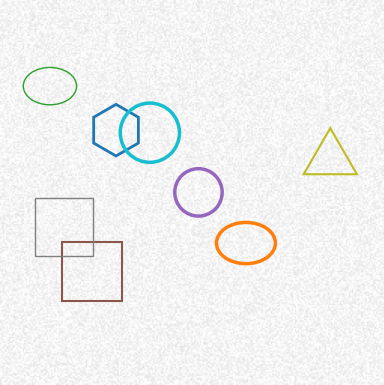[{"shape": "hexagon", "thickness": 2, "radius": 0.34, "center": [0.301, 0.662]}, {"shape": "oval", "thickness": 2.5, "radius": 0.38, "center": [0.639, 0.369]}, {"shape": "oval", "thickness": 1, "radius": 0.35, "center": [0.13, 0.776]}, {"shape": "circle", "thickness": 2.5, "radius": 0.31, "center": [0.515, 0.5]}, {"shape": "square", "thickness": 1.5, "radius": 0.39, "center": [0.239, 0.295]}, {"shape": "square", "thickness": 1, "radius": 0.38, "center": [0.167, 0.41]}, {"shape": "triangle", "thickness": 1.5, "radius": 0.4, "center": [0.858, 0.587]}, {"shape": "circle", "thickness": 2.5, "radius": 0.38, "center": [0.389, 0.655]}]